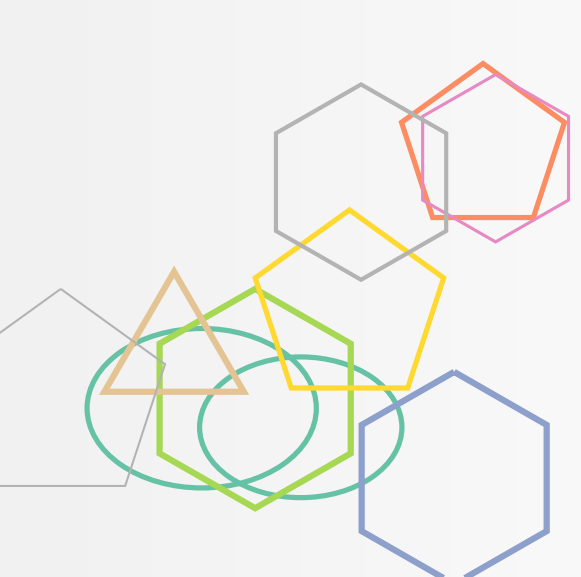[{"shape": "oval", "thickness": 2.5, "radius": 0.87, "center": [0.517, 0.259]}, {"shape": "oval", "thickness": 2.5, "radius": 0.99, "center": [0.347, 0.292]}, {"shape": "pentagon", "thickness": 2.5, "radius": 0.74, "center": [0.831, 0.742]}, {"shape": "hexagon", "thickness": 3, "radius": 0.92, "center": [0.781, 0.171]}, {"shape": "hexagon", "thickness": 1.5, "radius": 0.72, "center": [0.853, 0.725]}, {"shape": "hexagon", "thickness": 3, "radius": 0.95, "center": [0.439, 0.309]}, {"shape": "pentagon", "thickness": 2.5, "radius": 0.85, "center": [0.601, 0.465]}, {"shape": "triangle", "thickness": 3, "radius": 0.69, "center": [0.3, 0.39]}, {"shape": "hexagon", "thickness": 2, "radius": 0.85, "center": [0.621, 0.684]}, {"shape": "pentagon", "thickness": 1, "radius": 0.94, "center": [0.104, 0.31]}]